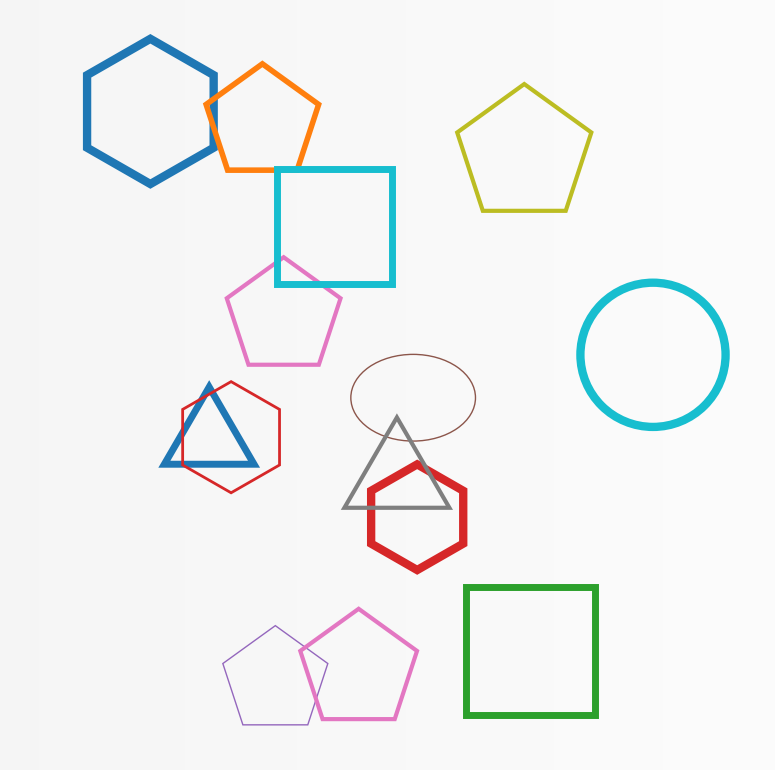[{"shape": "hexagon", "thickness": 3, "radius": 0.47, "center": [0.194, 0.855]}, {"shape": "triangle", "thickness": 2.5, "radius": 0.33, "center": [0.27, 0.43]}, {"shape": "pentagon", "thickness": 2, "radius": 0.38, "center": [0.339, 0.841]}, {"shape": "square", "thickness": 2.5, "radius": 0.42, "center": [0.684, 0.155]}, {"shape": "hexagon", "thickness": 1, "radius": 0.36, "center": [0.298, 0.432]}, {"shape": "hexagon", "thickness": 3, "radius": 0.34, "center": [0.538, 0.328]}, {"shape": "pentagon", "thickness": 0.5, "radius": 0.36, "center": [0.355, 0.116]}, {"shape": "oval", "thickness": 0.5, "radius": 0.4, "center": [0.533, 0.483]}, {"shape": "pentagon", "thickness": 1.5, "radius": 0.4, "center": [0.463, 0.13]}, {"shape": "pentagon", "thickness": 1.5, "radius": 0.39, "center": [0.366, 0.589]}, {"shape": "triangle", "thickness": 1.5, "radius": 0.39, "center": [0.512, 0.38]}, {"shape": "pentagon", "thickness": 1.5, "radius": 0.46, "center": [0.676, 0.8]}, {"shape": "square", "thickness": 2.5, "radius": 0.37, "center": [0.432, 0.706]}, {"shape": "circle", "thickness": 3, "radius": 0.47, "center": [0.843, 0.539]}]